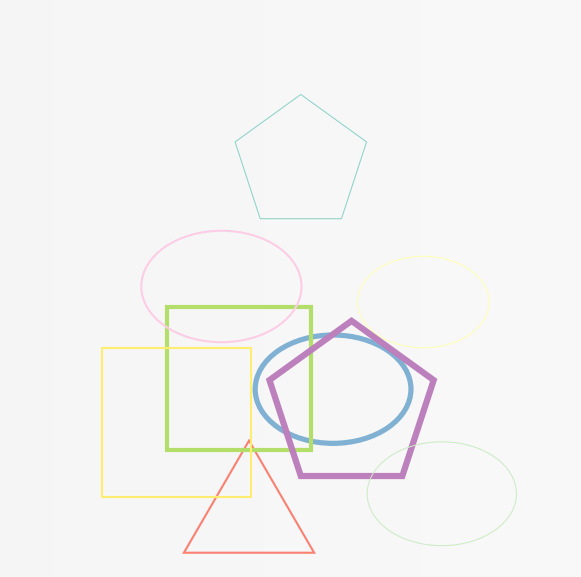[{"shape": "pentagon", "thickness": 0.5, "radius": 0.59, "center": [0.518, 0.717]}, {"shape": "oval", "thickness": 0.5, "radius": 0.57, "center": [0.728, 0.476]}, {"shape": "triangle", "thickness": 1, "radius": 0.65, "center": [0.428, 0.107]}, {"shape": "oval", "thickness": 2.5, "radius": 0.67, "center": [0.573, 0.325]}, {"shape": "square", "thickness": 2, "radius": 0.62, "center": [0.411, 0.344]}, {"shape": "oval", "thickness": 1, "radius": 0.69, "center": [0.381, 0.503]}, {"shape": "pentagon", "thickness": 3, "radius": 0.74, "center": [0.605, 0.295]}, {"shape": "oval", "thickness": 0.5, "radius": 0.64, "center": [0.76, 0.144]}, {"shape": "square", "thickness": 1, "radius": 0.64, "center": [0.304, 0.267]}]